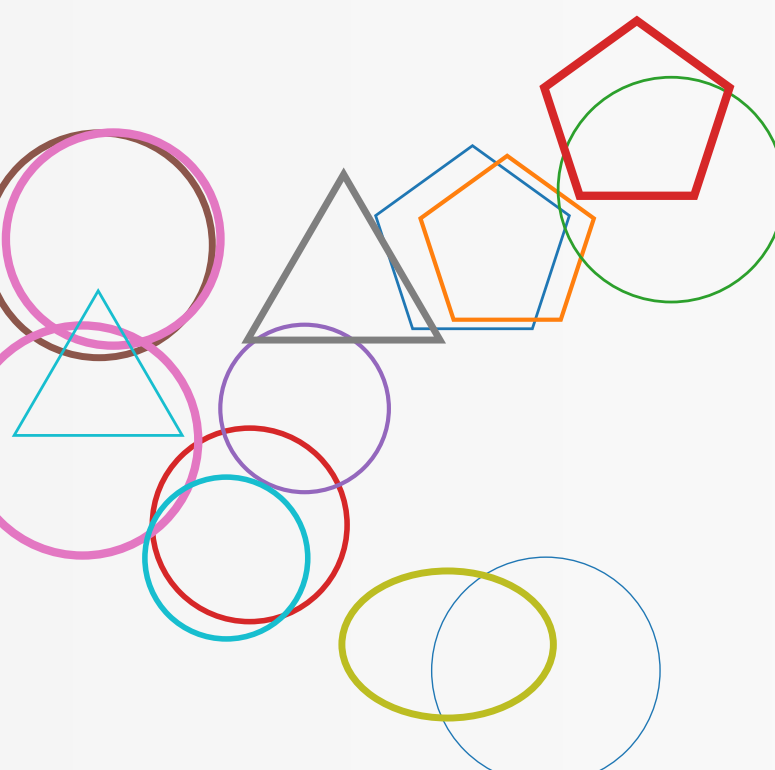[{"shape": "pentagon", "thickness": 1, "radius": 0.66, "center": [0.61, 0.679]}, {"shape": "circle", "thickness": 0.5, "radius": 0.74, "center": [0.704, 0.129]}, {"shape": "pentagon", "thickness": 1.5, "radius": 0.59, "center": [0.654, 0.68]}, {"shape": "circle", "thickness": 1, "radius": 0.73, "center": [0.866, 0.754]}, {"shape": "pentagon", "thickness": 3, "radius": 0.63, "center": [0.822, 0.847]}, {"shape": "circle", "thickness": 2, "radius": 0.63, "center": [0.322, 0.318]}, {"shape": "circle", "thickness": 1.5, "radius": 0.54, "center": [0.393, 0.47]}, {"shape": "circle", "thickness": 2.5, "radius": 0.73, "center": [0.128, 0.681]}, {"shape": "circle", "thickness": 3, "radius": 0.75, "center": [0.106, 0.428]}, {"shape": "circle", "thickness": 3, "radius": 0.69, "center": [0.146, 0.69]}, {"shape": "triangle", "thickness": 2.5, "radius": 0.72, "center": [0.443, 0.63]}, {"shape": "oval", "thickness": 2.5, "radius": 0.68, "center": [0.578, 0.163]}, {"shape": "circle", "thickness": 2, "radius": 0.53, "center": [0.292, 0.275]}, {"shape": "triangle", "thickness": 1, "radius": 0.63, "center": [0.127, 0.497]}]